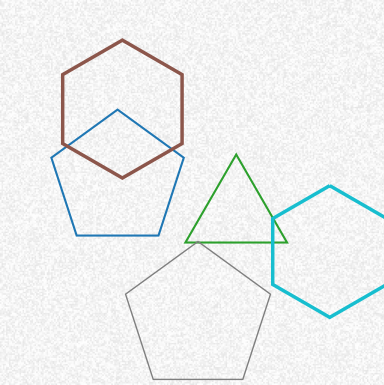[{"shape": "pentagon", "thickness": 1.5, "radius": 0.9, "center": [0.305, 0.534]}, {"shape": "triangle", "thickness": 1.5, "radius": 0.76, "center": [0.614, 0.446]}, {"shape": "hexagon", "thickness": 2.5, "radius": 0.9, "center": [0.318, 0.717]}, {"shape": "pentagon", "thickness": 1, "radius": 0.99, "center": [0.514, 0.175]}, {"shape": "hexagon", "thickness": 2.5, "radius": 0.86, "center": [0.856, 0.347]}]